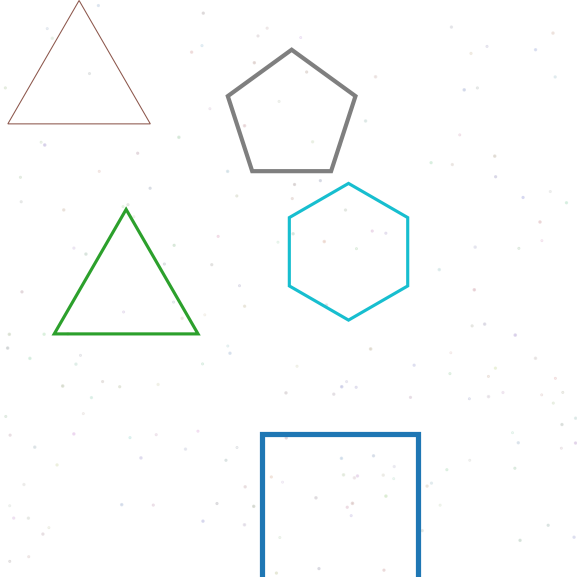[{"shape": "square", "thickness": 2.5, "radius": 0.67, "center": [0.588, 0.113]}, {"shape": "triangle", "thickness": 1.5, "radius": 0.72, "center": [0.218, 0.493]}, {"shape": "triangle", "thickness": 0.5, "radius": 0.71, "center": [0.137, 0.856]}, {"shape": "pentagon", "thickness": 2, "radius": 0.58, "center": [0.505, 0.797]}, {"shape": "hexagon", "thickness": 1.5, "radius": 0.59, "center": [0.603, 0.563]}]